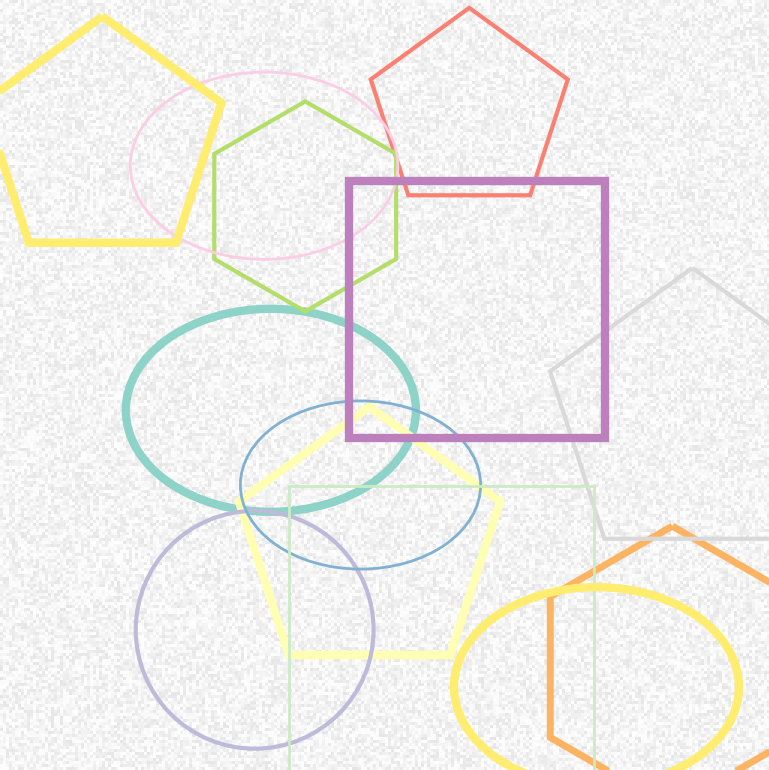[{"shape": "oval", "thickness": 3, "radius": 0.94, "center": [0.352, 0.467]}, {"shape": "pentagon", "thickness": 3, "radius": 0.89, "center": [0.48, 0.294]}, {"shape": "circle", "thickness": 1.5, "radius": 0.77, "center": [0.331, 0.182]}, {"shape": "pentagon", "thickness": 1.5, "radius": 0.67, "center": [0.609, 0.855]}, {"shape": "oval", "thickness": 1, "radius": 0.78, "center": [0.468, 0.37]}, {"shape": "hexagon", "thickness": 2.5, "radius": 0.91, "center": [0.873, 0.134]}, {"shape": "hexagon", "thickness": 1.5, "radius": 0.68, "center": [0.396, 0.732]}, {"shape": "oval", "thickness": 1, "radius": 0.87, "center": [0.343, 0.785]}, {"shape": "pentagon", "thickness": 1.5, "radius": 0.97, "center": [0.899, 0.458]}, {"shape": "square", "thickness": 3, "radius": 0.83, "center": [0.619, 0.598]}, {"shape": "square", "thickness": 1, "radius": 0.99, "center": [0.573, 0.17]}, {"shape": "oval", "thickness": 3, "radius": 0.93, "center": [0.775, 0.108]}, {"shape": "pentagon", "thickness": 3, "radius": 0.81, "center": [0.133, 0.816]}]